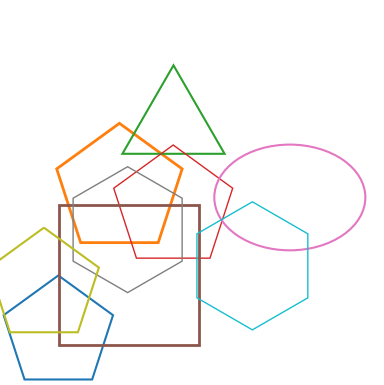[{"shape": "pentagon", "thickness": 1.5, "radius": 0.75, "center": [0.152, 0.135]}, {"shape": "pentagon", "thickness": 2, "radius": 0.86, "center": [0.31, 0.508]}, {"shape": "triangle", "thickness": 1.5, "radius": 0.77, "center": [0.451, 0.677]}, {"shape": "pentagon", "thickness": 1, "radius": 0.81, "center": [0.45, 0.461]}, {"shape": "square", "thickness": 2, "radius": 0.91, "center": [0.335, 0.285]}, {"shape": "oval", "thickness": 1.5, "radius": 0.98, "center": [0.753, 0.487]}, {"shape": "hexagon", "thickness": 1, "radius": 0.82, "center": [0.331, 0.403]}, {"shape": "pentagon", "thickness": 1.5, "radius": 0.75, "center": [0.114, 0.258]}, {"shape": "hexagon", "thickness": 1, "radius": 0.83, "center": [0.656, 0.31]}]